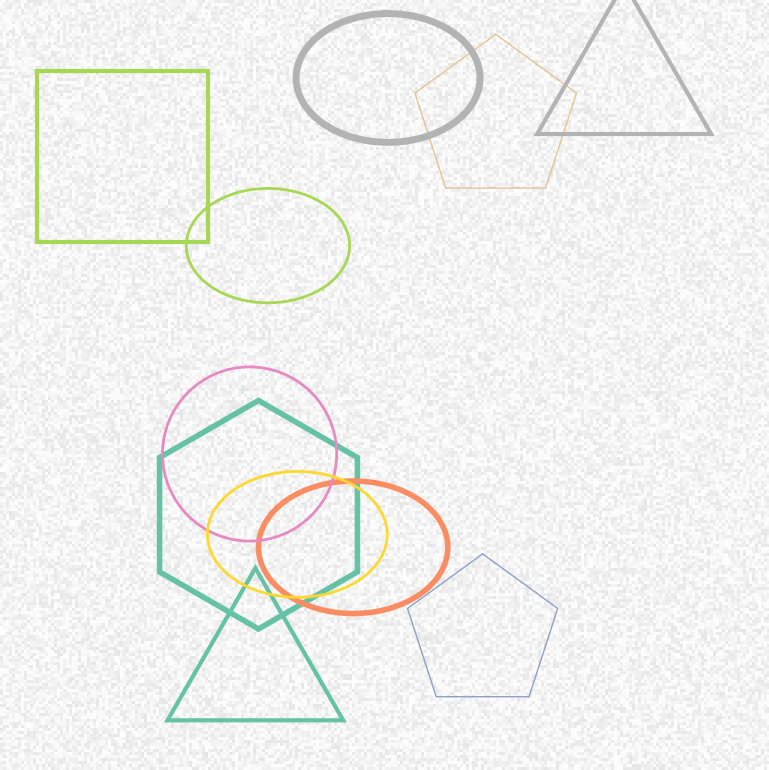[{"shape": "triangle", "thickness": 1.5, "radius": 0.66, "center": [0.332, 0.13]}, {"shape": "hexagon", "thickness": 2, "radius": 0.74, "center": [0.336, 0.332]}, {"shape": "oval", "thickness": 2, "radius": 0.61, "center": [0.459, 0.289]}, {"shape": "pentagon", "thickness": 0.5, "radius": 0.51, "center": [0.627, 0.178]}, {"shape": "circle", "thickness": 1, "radius": 0.57, "center": [0.324, 0.41]}, {"shape": "oval", "thickness": 1, "radius": 0.53, "center": [0.348, 0.681]}, {"shape": "square", "thickness": 1.5, "radius": 0.55, "center": [0.159, 0.797]}, {"shape": "oval", "thickness": 1, "radius": 0.58, "center": [0.386, 0.306]}, {"shape": "pentagon", "thickness": 0.5, "radius": 0.55, "center": [0.644, 0.845]}, {"shape": "triangle", "thickness": 1.5, "radius": 0.65, "center": [0.811, 0.891]}, {"shape": "oval", "thickness": 2.5, "radius": 0.6, "center": [0.504, 0.899]}]